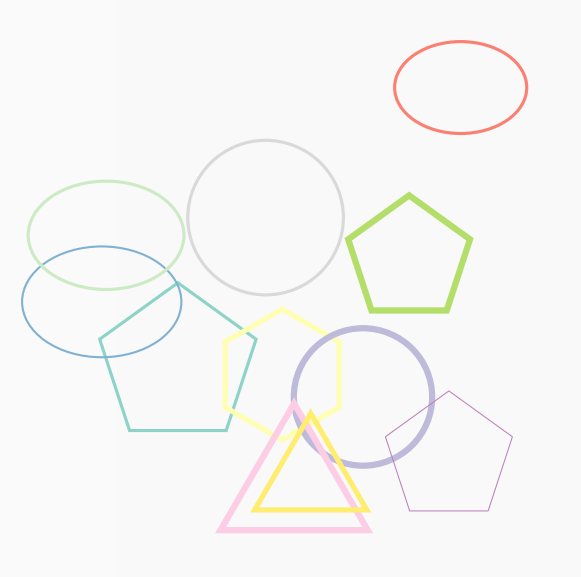[{"shape": "pentagon", "thickness": 1.5, "radius": 0.71, "center": [0.306, 0.368]}, {"shape": "hexagon", "thickness": 2.5, "radius": 0.57, "center": [0.485, 0.351]}, {"shape": "circle", "thickness": 3, "radius": 0.59, "center": [0.624, 0.312]}, {"shape": "oval", "thickness": 1.5, "radius": 0.57, "center": [0.793, 0.848]}, {"shape": "oval", "thickness": 1, "radius": 0.69, "center": [0.175, 0.476]}, {"shape": "pentagon", "thickness": 3, "radius": 0.55, "center": [0.704, 0.551]}, {"shape": "triangle", "thickness": 3, "radius": 0.73, "center": [0.506, 0.154]}, {"shape": "circle", "thickness": 1.5, "radius": 0.67, "center": [0.457, 0.622]}, {"shape": "pentagon", "thickness": 0.5, "radius": 0.57, "center": [0.772, 0.207]}, {"shape": "oval", "thickness": 1.5, "radius": 0.67, "center": [0.182, 0.592]}, {"shape": "triangle", "thickness": 2.5, "radius": 0.56, "center": [0.535, 0.172]}]